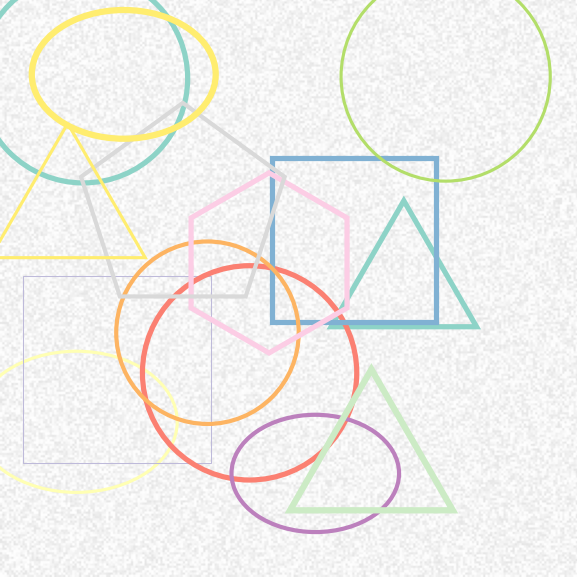[{"shape": "circle", "thickness": 2.5, "radius": 0.9, "center": [0.144, 0.863]}, {"shape": "triangle", "thickness": 2.5, "radius": 0.73, "center": [0.699, 0.506]}, {"shape": "oval", "thickness": 1.5, "radius": 0.87, "center": [0.132, 0.269]}, {"shape": "square", "thickness": 0.5, "radius": 0.81, "center": [0.203, 0.359]}, {"shape": "circle", "thickness": 2.5, "radius": 0.93, "center": [0.432, 0.353]}, {"shape": "square", "thickness": 2.5, "radius": 0.71, "center": [0.613, 0.584]}, {"shape": "circle", "thickness": 2, "radius": 0.79, "center": [0.359, 0.423]}, {"shape": "circle", "thickness": 1.5, "radius": 0.91, "center": [0.772, 0.867]}, {"shape": "hexagon", "thickness": 2.5, "radius": 0.78, "center": [0.466, 0.544]}, {"shape": "pentagon", "thickness": 2, "radius": 0.93, "center": [0.317, 0.636]}, {"shape": "oval", "thickness": 2, "radius": 0.73, "center": [0.546, 0.179]}, {"shape": "triangle", "thickness": 3, "radius": 0.81, "center": [0.643, 0.197]}, {"shape": "oval", "thickness": 3, "radius": 0.8, "center": [0.214, 0.87]}, {"shape": "triangle", "thickness": 1.5, "radius": 0.77, "center": [0.117, 0.63]}]